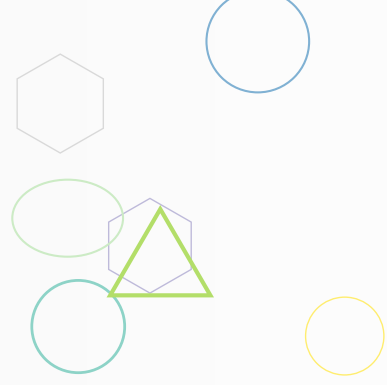[{"shape": "circle", "thickness": 2, "radius": 0.6, "center": [0.202, 0.152]}, {"shape": "hexagon", "thickness": 1, "radius": 0.61, "center": [0.387, 0.362]}, {"shape": "circle", "thickness": 1.5, "radius": 0.66, "center": [0.665, 0.893]}, {"shape": "triangle", "thickness": 3, "radius": 0.75, "center": [0.414, 0.308]}, {"shape": "hexagon", "thickness": 1, "radius": 0.64, "center": [0.155, 0.731]}, {"shape": "oval", "thickness": 1.5, "radius": 0.71, "center": [0.175, 0.433]}, {"shape": "circle", "thickness": 1, "radius": 0.51, "center": [0.89, 0.127]}]